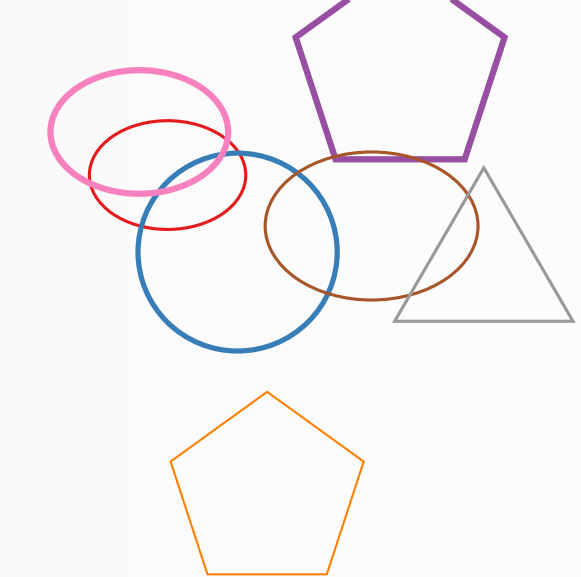[{"shape": "oval", "thickness": 1.5, "radius": 0.67, "center": [0.288, 0.696]}, {"shape": "circle", "thickness": 2.5, "radius": 0.86, "center": [0.409, 0.563]}, {"shape": "pentagon", "thickness": 3, "radius": 0.94, "center": [0.688, 0.876]}, {"shape": "pentagon", "thickness": 1, "radius": 0.87, "center": [0.46, 0.146]}, {"shape": "oval", "thickness": 1.5, "radius": 0.92, "center": [0.639, 0.608]}, {"shape": "oval", "thickness": 3, "radius": 0.76, "center": [0.24, 0.771]}, {"shape": "triangle", "thickness": 1.5, "radius": 0.89, "center": [0.832, 0.531]}]